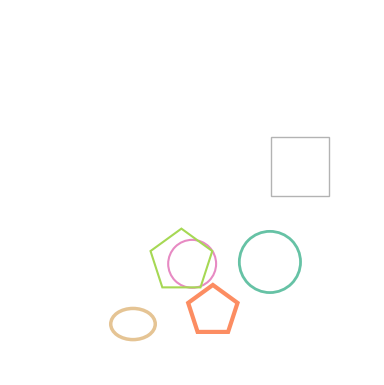[{"shape": "circle", "thickness": 2, "radius": 0.4, "center": [0.701, 0.32]}, {"shape": "pentagon", "thickness": 3, "radius": 0.34, "center": [0.553, 0.192]}, {"shape": "circle", "thickness": 1.5, "radius": 0.31, "center": [0.499, 0.315]}, {"shape": "pentagon", "thickness": 1.5, "radius": 0.42, "center": [0.471, 0.322]}, {"shape": "oval", "thickness": 2.5, "radius": 0.29, "center": [0.345, 0.158]}, {"shape": "square", "thickness": 1, "radius": 0.38, "center": [0.779, 0.568]}]